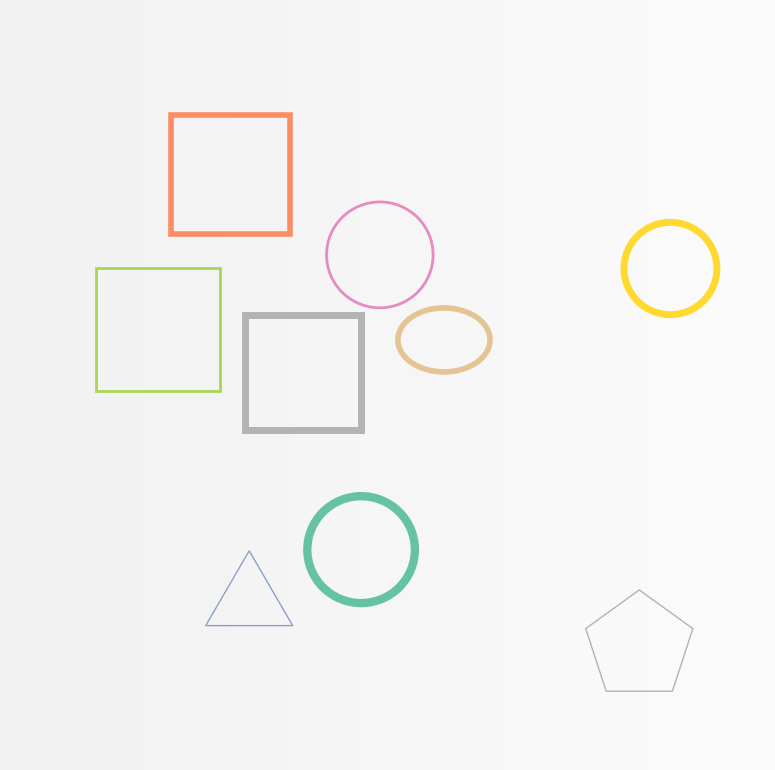[{"shape": "circle", "thickness": 3, "radius": 0.35, "center": [0.466, 0.286]}, {"shape": "square", "thickness": 2, "radius": 0.39, "center": [0.298, 0.773]}, {"shape": "triangle", "thickness": 0.5, "radius": 0.32, "center": [0.322, 0.22]}, {"shape": "circle", "thickness": 1, "radius": 0.34, "center": [0.49, 0.669]}, {"shape": "square", "thickness": 1, "radius": 0.4, "center": [0.204, 0.572]}, {"shape": "circle", "thickness": 2.5, "radius": 0.3, "center": [0.865, 0.651]}, {"shape": "oval", "thickness": 2, "radius": 0.3, "center": [0.573, 0.559]}, {"shape": "square", "thickness": 2.5, "radius": 0.37, "center": [0.391, 0.517]}, {"shape": "pentagon", "thickness": 0.5, "radius": 0.36, "center": [0.825, 0.161]}]